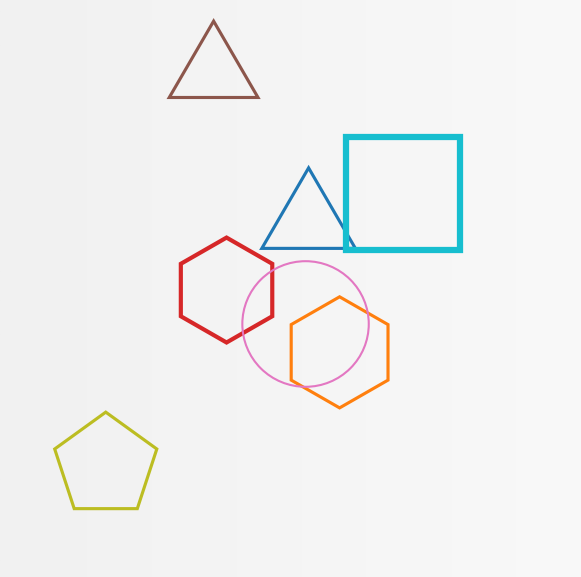[{"shape": "triangle", "thickness": 1.5, "radius": 0.46, "center": [0.531, 0.615]}, {"shape": "hexagon", "thickness": 1.5, "radius": 0.48, "center": [0.584, 0.389]}, {"shape": "hexagon", "thickness": 2, "radius": 0.45, "center": [0.39, 0.497]}, {"shape": "triangle", "thickness": 1.5, "radius": 0.44, "center": [0.368, 0.874]}, {"shape": "circle", "thickness": 1, "radius": 0.54, "center": [0.526, 0.438]}, {"shape": "pentagon", "thickness": 1.5, "radius": 0.46, "center": [0.182, 0.193]}, {"shape": "square", "thickness": 3, "radius": 0.49, "center": [0.694, 0.665]}]